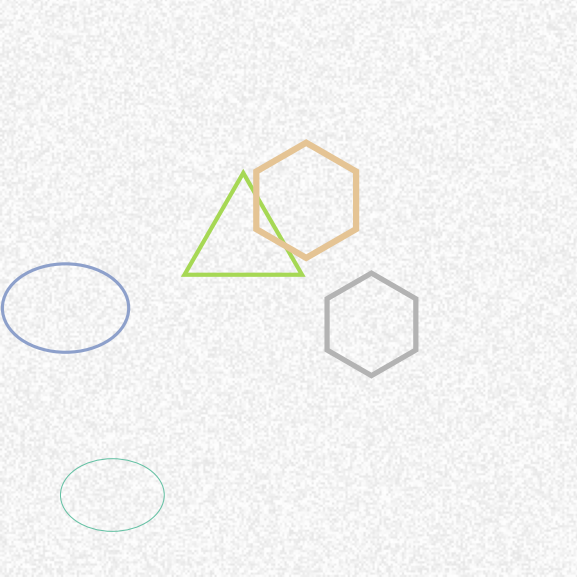[{"shape": "oval", "thickness": 0.5, "radius": 0.45, "center": [0.195, 0.142]}, {"shape": "oval", "thickness": 1.5, "radius": 0.55, "center": [0.113, 0.466]}, {"shape": "triangle", "thickness": 2, "radius": 0.59, "center": [0.421, 0.582]}, {"shape": "hexagon", "thickness": 3, "radius": 0.5, "center": [0.53, 0.652]}, {"shape": "hexagon", "thickness": 2.5, "radius": 0.44, "center": [0.643, 0.437]}]